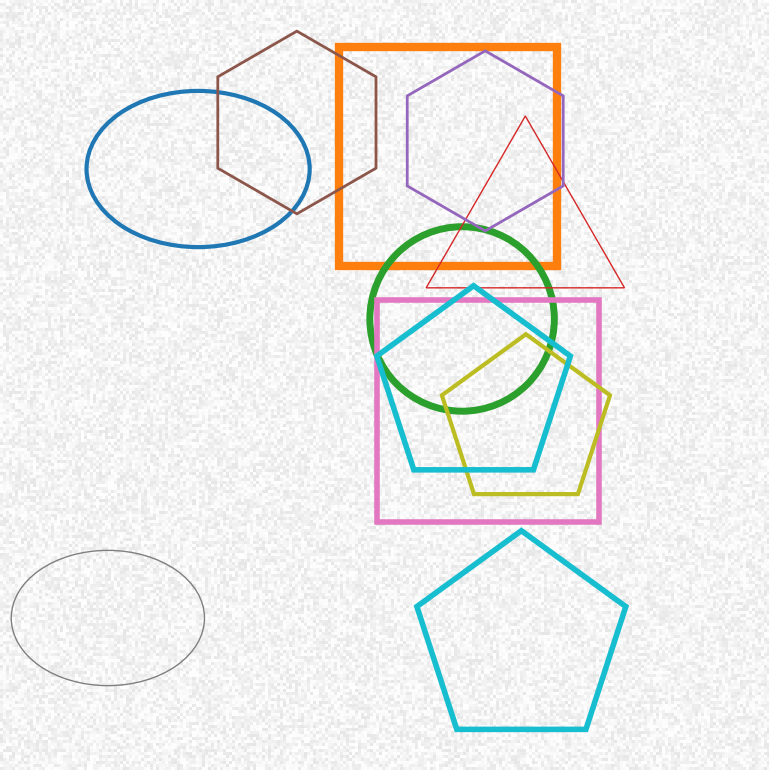[{"shape": "oval", "thickness": 1.5, "radius": 0.72, "center": [0.257, 0.781]}, {"shape": "square", "thickness": 3, "radius": 0.71, "center": [0.582, 0.797]}, {"shape": "circle", "thickness": 2.5, "radius": 0.6, "center": [0.6, 0.586]}, {"shape": "triangle", "thickness": 0.5, "radius": 0.74, "center": [0.682, 0.701]}, {"shape": "hexagon", "thickness": 1, "radius": 0.58, "center": [0.63, 0.817]}, {"shape": "hexagon", "thickness": 1, "radius": 0.59, "center": [0.386, 0.841]}, {"shape": "square", "thickness": 2, "radius": 0.72, "center": [0.633, 0.466]}, {"shape": "oval", "thickness": 0.5, "radius": 0.63, "center": [0.14, 0.197]}, {"shape": "pentagon", "thickness": 1.5, "radius": 0.57, "center": [0.683, 0.451]}, {"shape": "pentagon", "thickness": 2, "radius": 0.66, "center": [0.615, 0.497]}, {"shape": "pentagon", "thickness": 2, "radius": 0.71, "center": [0.677, 0.168]}]